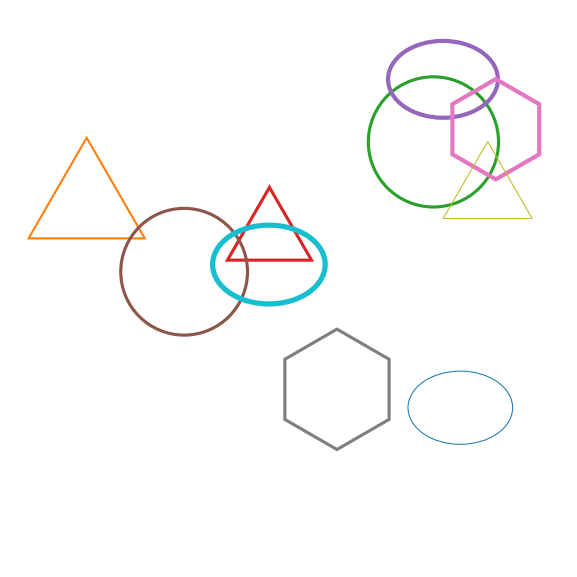[{"shape": "oval", "thickness": 0.5, "radius": 0.45, "center": [0.797, 0.293]}, {"shape": "triangle", "thickness": 1, "radius": 0.58, "center": [0.15, 0.644]}, {"shape": "circle", "thickness": 1.5, "radius": 0.56, "center": [0.751, 0.753]}, {"shape": "triangle", "thickness": 1.5, "radius": 0.42, "center": [0.467, 0.591]}, {"shape": "oval", "thickness": 2, "radius": 0.48, "center": [0.767, 0.862]}, {"shape": "circle", "thickness": 1.5, "radius": 0.55, "center": [0.319, 0.529]}, {"shape": "hexagon", "thickness": 2, "radius": 0.43, "center": [0.859, 0.775]}, {"shape": "hexagon", "thickness": 1.5, "radius": 0.52, "center": [0.583, 0.325]}, {"shape": "triangle", "thickness": 0.5, "radius": 0.44, "center": [0.844, 0.665]}, {"shape": "oval", "thickness": 2.5, "radius": 0.49, "center": [0.466, 0.541]}]